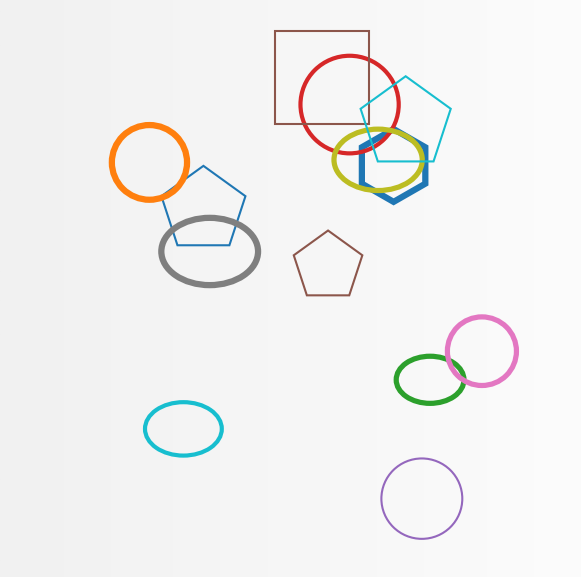[{"shape": "hexagon", "thickness": 3, "radius": 0.32, "center": [0.677, 0.713]}, {"shape": "pentagon", "thickness": 1, "radius": 0.38, "center": [0.35, 0.636]}, {"shape": "circle", "thickness": 3, "radius": 0.32, "center": [0.257, 0.718]}, {"shape": "oval", "thickness": 2.5, "radius": 0.29, "center": [0.74, 0.341]}, {"shape": "circle", "thickness": 2, "radius": 0.42, "center": [0.601, 0.818]}, {"shape": "circle", "thickness": 1, "radius": 0.35, "center": [0.726, 0.136]}, {"shape": "pentagon", "thickness": 1, "radius": 0.31, "center": [0.564, 0.538]}, {"shape": "square", "thickness": 1, "radius": 0.4, "center": [0.555, 0.865]}, {"shape": "circle", "thickness": 2.5, "radius": 0.3, "center": [0.829, 0.391]}, {"shape": "oval", "thickness": 3, "radius": 0.42, "center": [0.361, 0.564]}, {"shape": "oval", "thickness": 2.5, "radius": 0.38, "center": [0.651, 0.722]}, {"shape": "oval", "thickness": 2, "radius": 0.33, "center": [0.316, 0.256]}, {"shape": "pentagon", "thickness": 1, "radius": 0.41, "center": [0.698, 0.786]}]